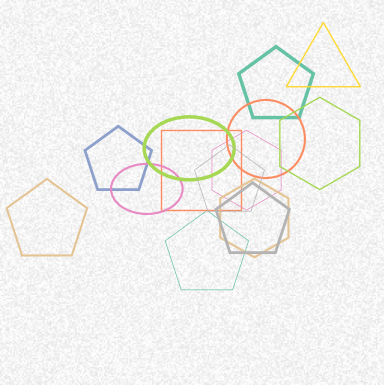[{"shape": "pentagon", "thickness": 2.5, "radius": 0.51, "center": [0.717, 0.777]}, {"shape": "pentagon", "thickness": 0.5, "radius": 0.57, "center": [0.537, 0.339]}, {"shape": "circle", "thickness": 1.5, "radius": 0.51, "center": [0.691, 0.639]}, {"shape": "square", "thickness": 1, "radius": 0.52, "center": [0.521, 0.558]}, {"shape": "pentagon", "thickness": 2, "radius": 0.46, "center": [0.307, 0.581]}, {"shape": "oval", "thickness": 1.5, "radius": 0.46, "center": [0.381, 0.509]}, {"shape": "hexagon", "thickness": 0.5, "radius": 0.52, "center": [0.64, 0.558]}, {"shape": "hexagon", "thickness": 1, "radius": 0.6, "center": [0.831, 0.628]}, {"shape": "oval", "thickness": 2.5, "radius": 0.58, "center": [0.491, 0.615]}, {"shape": "triangle", "thickness": 1, "radius": 0.56, "center": [0.84, 0.83]}, {"shape": "hexagon", "thickness": 1.5, "radius": 0.51, "center": [0.661, 0.434]}, {"shape": "pentagon", "thickness": 1.5, "radius": 0.55, "center": [0.122, 0.425]}, {"shape": "pentagon", "thickness": 0.5, "radius": 0.48, "center": [0.596, 0.529]}, {"shape": "pentagon", "thickness": 2, "radius": 0.5, "center": [0.656, 0.425]}]